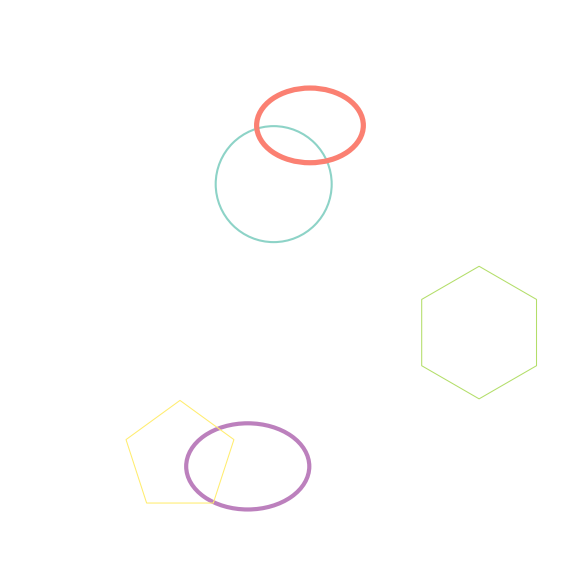[{"shape": "circle", "thickness": 1, "radius": 0.5, "center": [0.474, 0.68]}, {"shape": "oval", "thickness": 2.5, "radius": 0.46, "center": [0.537, 0.782]}, {"shape": "hexagon", "thickness": 0.5, "radius": 0.57, "center": [0.83, 0.423]}, {"shape": "oval", "thickness": 2, "radius": 0.53, "center": [0.429, 0.192]}, {"shape": "pentagon", "thickness": 0.5, "radius": 0.49, "center": [0.312, 0.208]}]